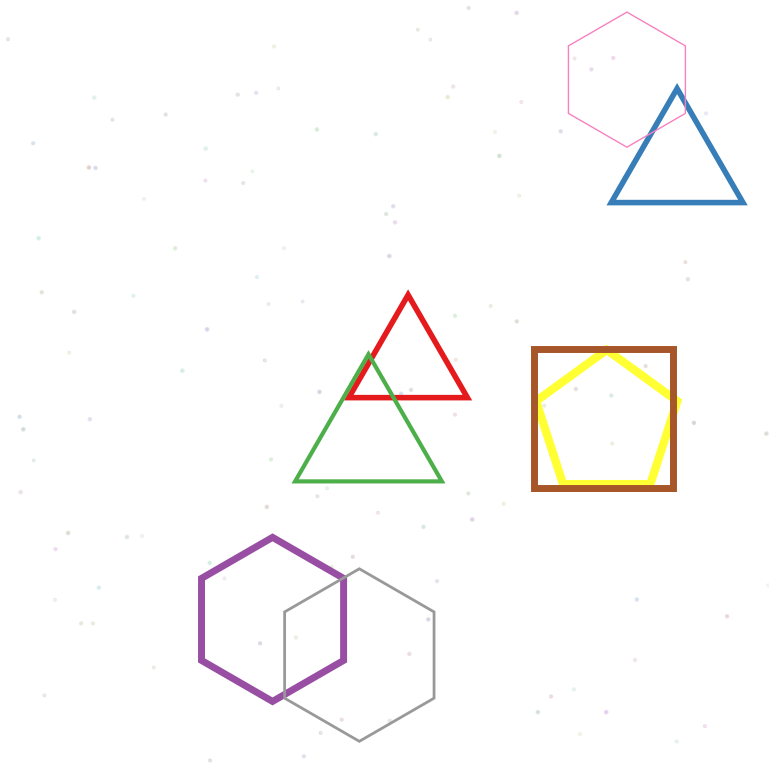[{"shape": "triangle", "thickness": 2, "radius": 0.44, "center": [0.53, 0.528]}, {"shape": "triangle", "thickness": 2, "radius": 0.49, "center": [0.879, 0.786]}, {"shape": "triangle", "thickness": 1.5, "radius": 0.55, "center": [0.479, 0.43]}, {"shape": "hexagon", "thickness": 2.5, "radius": 0.53, "center": [0.354, 0.196]}, {"shape": "pentagon", "thickness": 3, "radius": 0.48, "center": [0.788, 0.449]}, {"shape": "square", "thickness": 2.5, "radius": 0.45, "center": [0.784, 0.457]}, {"shape": "hexagon", "thickness": 0.5, "radius": 0.44, "center": [0.814, 0.897]}, {"shape": "hexagon", "thickness": 1, "radius": 0.56, "center": [0.467, 0.149]}]